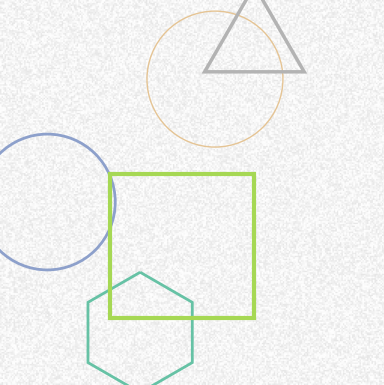[{"shape": "hexagon", "thickness": 2, "radius": 0.78, "center": [0.364, 0.136]}, {"shape": "circle", "thickness": 2, "radius": 0.88, "center": [0.123, 0.475]}, {"shape": "square", "thickness": 3, "radius": 0.94, "center": [0.472, 0.36]}, {"shape": "circle", "thickness": 1, "radius": 0.88, "center": [0.558, 0.795]}, {"shape": "triangle", "thickness": 2.5, "radius": 0.75, "center": [0.661, 0.888]}]